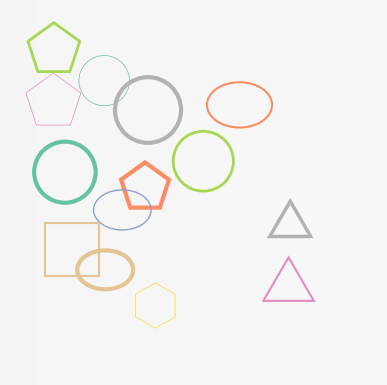[{"shape": "circle", "thickness": 3, "radius": 0.4, "center": [0.167, 0.553]}, {"shape": "circle", "thickness": 0.5, "radius": 0.33, "center": [0.269, 0.791]}, {"shape": "pentagon", "thickness": 3, "radius": 0.32, "center": [0.374, 0.513]}, {"shape": "oval", "thickness": 1.5, "radius": 0.42, "center": [0.618, 0.728]}, {"shape": "oval", "thickness": 1, "radius": 0.37, "center": [0.316, 0.455]}, {"shape": "triangle", "thickness": 1.5, "radius": 0.38, "center": [0.745, 0.256]}, {"shape": "pentagon", "thickness": 0.5, "radius": 0.37, "center": [0.138, 0.736]}, {"shape": "circle", "thickness": 2, "radius": 0.39, "center": [0.525, 0.581]}, {"shape": "pentagon", "thickness": 2, "radius": 0.35, "center": [0.139, 0.871]}, {"shape": "hexagon", "thickness": 0.5, "radius": 0.29, "center": [0.401, 0.206]}, {"shape": "oval", "thickness": 3, "radius": 0.36, "center": [0.272, 0.299]}, {"shape": "square", "thickness": 1.5, "radius": 0.35, "center": [0.186, 0.351]}, {"shape": "circle", "thickness": 3, "radius": 0.43, "center": [0.382, 0.714]}, {"shape": "triangle", "thickness": 2.5, "radius": 0.31, "center": [0.749, 0.416]}]